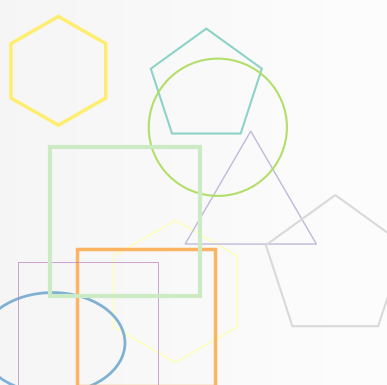[{"shape": "pentagon", "thickness": 1.5, "radius": 0.75, "center": [0.532, 0.775]}, {"shape": "hexagon", "thickness": 1, "radius": 0.92, "center": [0.453, 0.243]}, {"shape": "triangle", "thickness": 1, "radius": 0.98, "center": [0.647, 0.464]}, {"shape": "oval", "thickness": 2, "radius": 0.93, "center": [0.136, 0.109]}, {"shape": "square", "thickness": 2.5, "radius": 0.89, "center": [0.377, 0.176]}, {"shape": "circle", "thickness": 1.5, "radius": 0.89, "center": [0.562, 0.669]}, {"shape": "pentagon", "thickness": 1.5, "radius": 0.94, "center": [0.865, 0.305]}, {"shape": "square", "thickness": 0.5, "radius": 0.9, "center": [0.228, 0.138]}, {"shape": "square", "thickness": 3, "radius": 0.97, "center": [0.323, 0.425]}, {"shape": "hexagon", "thickness": 2.5, "radius": 0.71, "center": [0.151, 0.816]}]